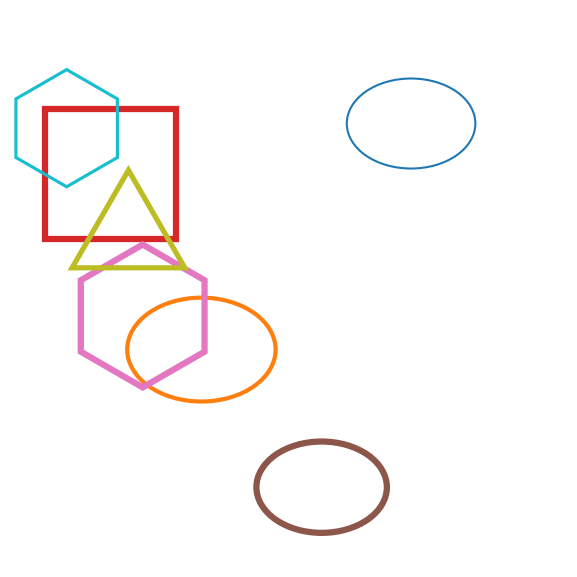[{"shape": "oval", "thickness": 1, "radius": 0.56, "center": [0.712, 0.785]}, {"shape": "oval", "thickness": 2, "radius": 0.64, "center": [0.349, 0.394]}, {"shape": "square", "thickness": 3, "radius": 0.56, "center": [0.191, 0.698]}, {"shape": "oval", "thickness": 3, "radius": 0.56, "center": [0.557, 0.156]}, {"shape": "hexagon", "thickness": 3, "radius": 0.62, "center": [0.247, 0.452]}, {"shape": "triangle", "thickness": 2.5, "radius": 0.56, "center": [0.222, 0.592]}, {"shape": "hexagon", "thickness": 1.5, "radius": 0.51, "center": [0.115, 0.777]}]